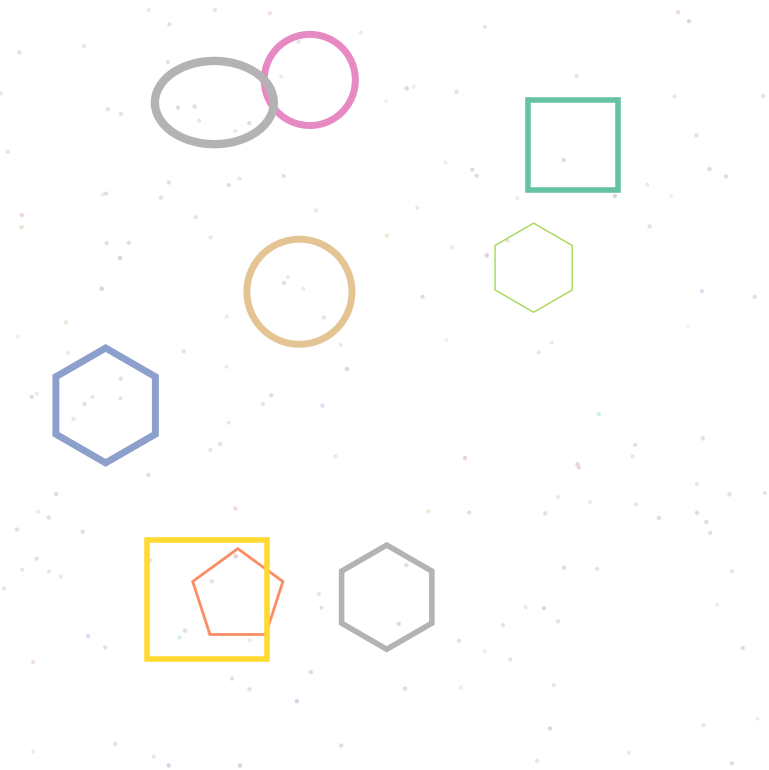[{"shape": "square", "thickness": 2, "radius": 0.29, "center": [0.744, 0.812]}, {"shape": "pentagon", "thickness": 1, "radius": 0.31, "center": [0.309, 0.226]}, {"shape": "hexagon", "thickness": 2.5, "radius": 0.37, "center": [0.137, 0.473]}, {"shape": "circle", "thickness": 2.5, "radius": 0.3, "center": [0.402, 0.896]}, {"shape": "hexagon", "thickness": 0.5, "radius": 0.29, "center": [0.693, 0.652]}, {"shape": "square", "thickness": 2, "radius": 0.39, "center": [0.269, 0.221]}, {"shape": "circle", "thickness": 2.5, "radius": 0.34, "center": [0.389, 0.621]}, {"shape": "hexagon", "thickness": 2, "radius": 0.34, "center": [0.502, 0.224]}, {"shape": "oval", "thickness": 3, "radius": 0.39, "center": [0.278, 0.867]}]